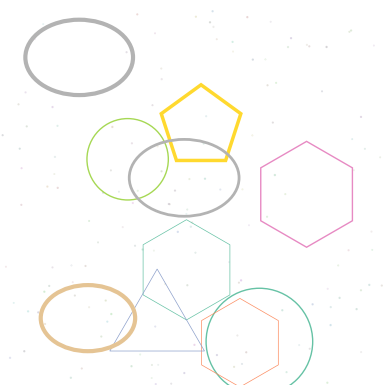[{"shape": "circle", "thickness": 1, "radius": 0.69, "center": [0.674, 0.113]}, {"shape": "hexagon", "thickness": 0.5, "radius": 0.65, "center": [0.484, 0.299]}, {"shape": "hexagon", "thickness": 0.5, "radius": 0.58, "center": [0.623, 0.11]}, {"shape": "triangle", "thickness": 0.5, "radius": 0.71, "center": [0.408, 0.159]}, {"shape": "hexagon", "thickness": 1, "radius": 0.69, "center": [0.796, 0.495]}, {"shape": "circle", "thickness": 1, "radius": 0.53, "center": [0.332, 0.586]}, {"shape": "pentagon", "thickness": 2.5, "radius": 0.54, "center": [0.522, 0.671]}, {"shape": "oval", "thickness": 3, "radius": 0.61, "center": [0.228, 0.174]}, {"shape": "oval", "thickness": 2, "radius": 0.71, "center": [0.478, 0.538]}, {"shape": "oval", "thickness": 3, "radius": 0.7, "center": [0.206, 0.851]}]